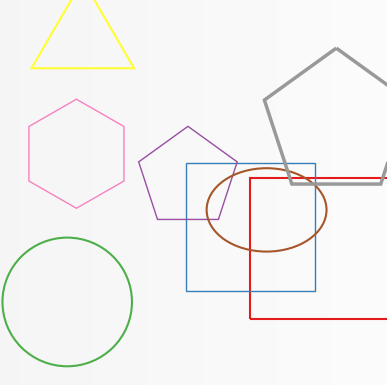[{"shape": "square", "thickness": 1.5, "radius": 0.91, "center": [0.826, 0.354]}, {"shape": "square", "thickness": 1, "radius": 0.83, "center": [0.646, 0.41]}, {"shape": "circle", "thickness": 1.5, "radius": 0.84, "center": [0.173, 0.216]}, {"shape": "pentagon", "thickness": 1, "radius": 0.67, "center": [0.485, 0.538]}, {"shape": "triangle", "thickness": 1.5, "radius": 0.76, "center": [0.214, 0.899]}, {"shape": "oval", "thickness": 1.5, "radius": 0.77, "center": [0.688, 0.455]}, {"shape": "hexagon", "thickness": 1, "radius": 0.71, "center": [0.197, 0.601]}, {"shape": "pentagon", "thickness": 2.5, "radius": 0.98, "center": [0.868, 0.68]}]